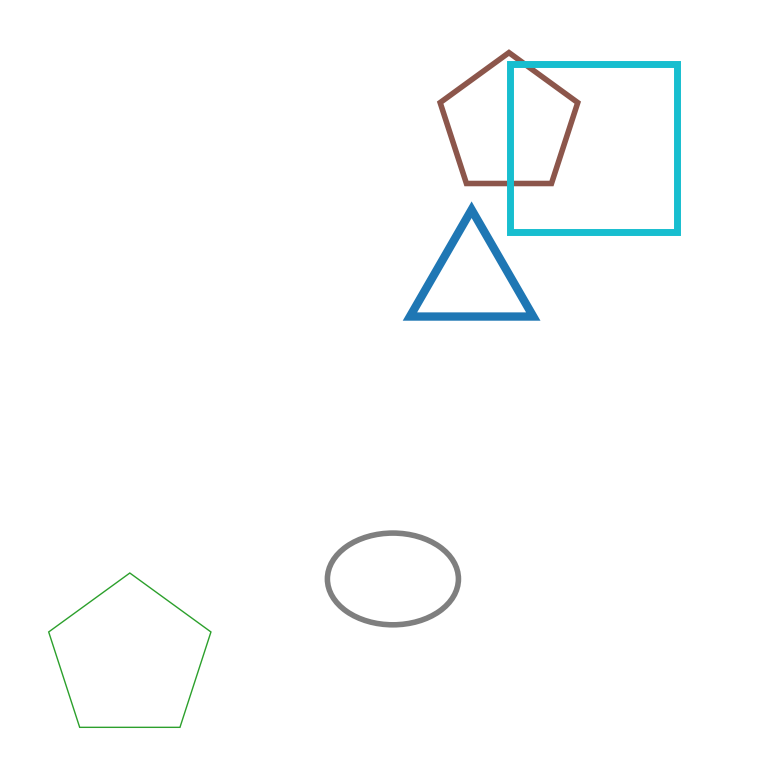[{"shape": "triangle", "thickness": 3, "radius": 0.46, "center": [0.612, 0.635]}, {"shape": "pentagon", "thickness": 0.5, "radius": 0.55, "center": [0.169, 0.145]}, {"shape": "pentagon", "thickness": 2, "radius": 0.47, "center": [0.661, 0.838]}, {"shape": "oval", "thickness": 2, "radius": 0.43, "center": [0.51, 0.248]}, {"shape": "square", "thickness": 2.5, "radius": 0.54, "center": [0.771, 0.808]}]